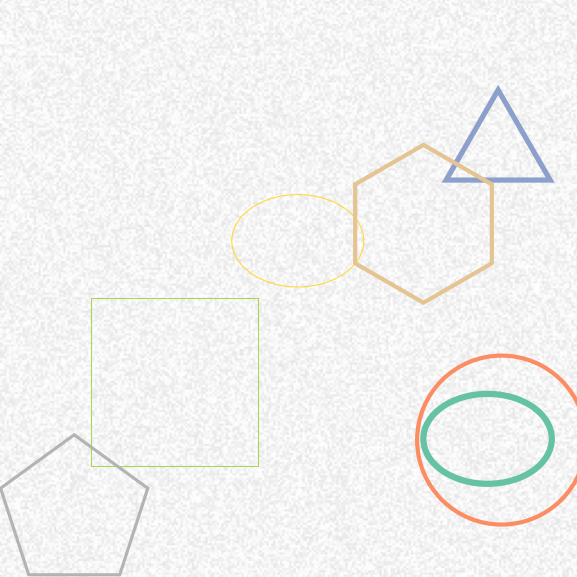[{"shape": "oval", "thickness": 3, "radius": 0.56, "center": [0.844, 0.239]}, {"shape": "circle", "thickness": 2, "radius": 0.73, "center": [0.869, 0.237]}, {"shape": "triangle", "thickness": 2.5, "radius": 0.52, "center": [0.863, 0.739]}, {"shape": "square", "thickness": 0.5, "radius": 0.72, "center": [0.302, 0.338]}, {"shape": "oval", "thickness": 0.5, "radius": 0.57, "center": [0.516, 0.582]}, {"shape": "hexagon", "thickness": 2, "radius": 0.68, "center": [0.733, 0.612]}, {"shape": "pentagon", "thickness": 1.5, "radius": 0.67, "center": [0.129, 0.112]}]